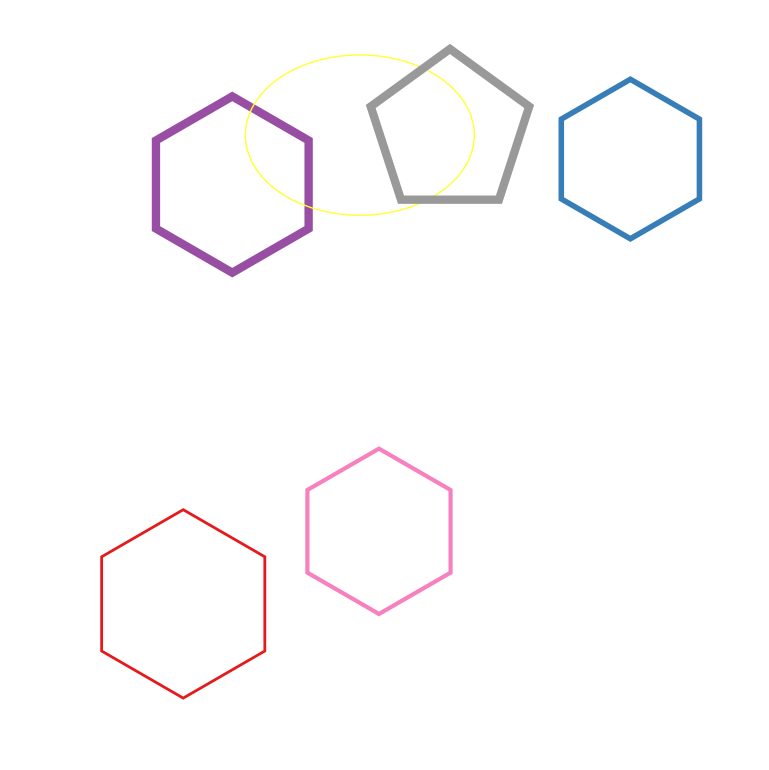[{"shape": "hexagon", "thickness": 1, "radius": 0.61, "center": [0.238, 0.216]}, {"shape": "hexagon", "thickness": 2, "radius": 0.52, "center": [0.819, 0.793]}, {"shape": "hexagon", "thickness": 3, "radius": 0.57, "center": [0.302, 0.76]}, {"shape": "oval", "thickness": 0.5, "radius": 0.74, "center": [0.467, 0.825]}, {"shape": "hexagon", "thickness": 1.5, "radius": 0.54, "center": [0.492, 0.31]}, {"shape": "pentagon", "thickness": 3, "radius": 0.54, "center": [0.584, 0.828]}]